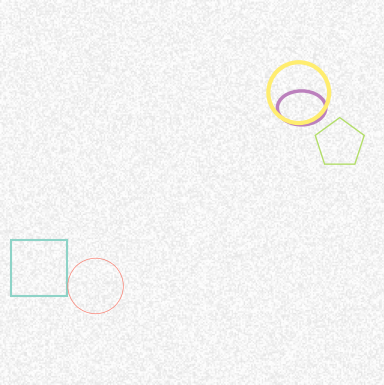[{"shape": "square", "thickness": 1.5, "radius": 0.37, "center": [0.102, 0.304]}, {"shape": "circle", "thickness": 0.5, "radius": 0.36, "center": [0.248, 0.257]}, {"shape": "pentagon", "thickness": 1, "radius": 0.33, "center": [0.882, 0.628]}, {"shape": "oval", "thickness": 2.5, "radius": 0.31, "center": [0.783, 0.72]}, {"shape": "circle", "thickness": 3, "radius": 0.39, "center": [0.776, 0.759]}]